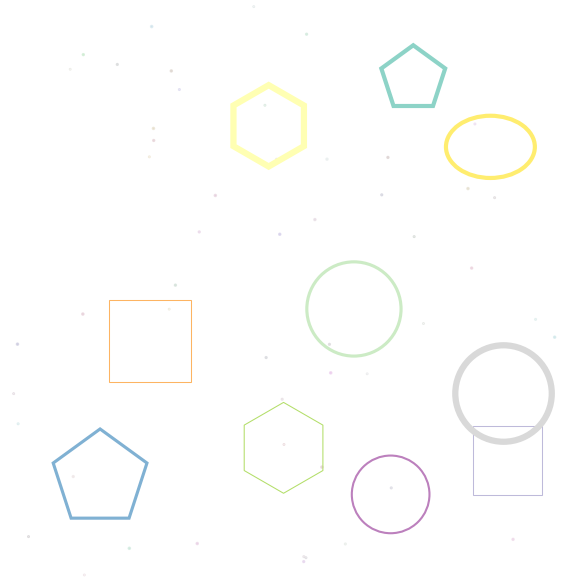[{"shape": "pentagon", "thickness": 2, "radius": 0.29, "center": [0.716, 0.863]}, {"shape": "hexagon", "thickness": 3, "radius": 0.35, "center": [0.465, 0.781]}, {"shape": "square", "thickness": 0.5, "radius": 0.3, "center": [0.879, 0.201]}, {"shape": "pentagon", "thickness": 1.5, "radius": 0.43, "center": [0.173, 0.171]}, {"shape": "square", "thickness": 0.5, "radius": 0.35, "center": [0.26, 0.409]}, {"shape": "hexagon", "thickness": 0.5, "radius": 0.39, "center": [0.491, 0.224]}, {"shape": "circle", "thickness": 3, "radius": 0.42, "center": [0.872, 0.318]}, {"shape": "circle", "thickness": 1, "radius": 0.34, "center": [0.676, 0.143]}, {"shape": "circle", "thickness": 1.5, "radius": 0.41, "center": [0.613, 0.464]}, {"shape": "oval", "thickness": 2, "radius": 0.38, "center": [0.849, 0.745]}]